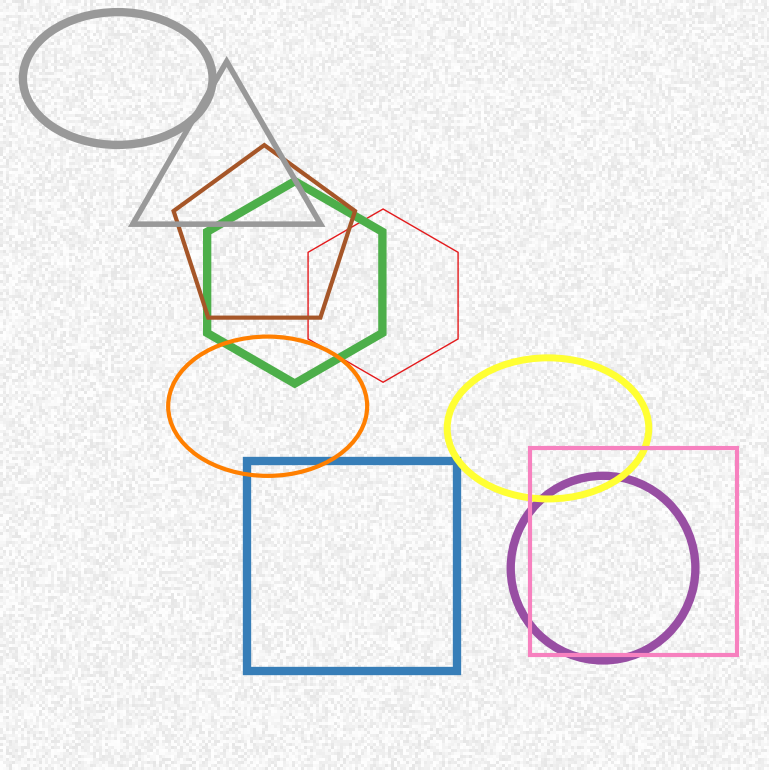[{"shape": "hexagon", "thickness": 0.5, "radius": 0.56, "center": [0.497, 0.616]}, {"shape": "square", "thickness": 3, "radius": 0.68, "center": [0.457, 0.264]}, {"shape": "hexagon", "thickness": 3, "radius": 0.66, "center": [0.383, 0.633]}, {"shape": "circle", "thickness": 3, "radius": 0.6, "center": [0.783, 0.262]}, {"shape": "oval", "thickness": 1.5, "radius": 0.65, "center": [0.348, 0.472]}, {"shape": "oval", "thickness": 2.5, "radius": 0.65, "center": [0.712, 0.444]}, {"shape": "pentagon", "thickness": 1.5, "radius": 0.62, "center": [0.343, 0.688]}, {"shape": "square", "thickness": 1.5, "radius": 0.67, "center": [0.823, 0.284]}, {"shape": "triangle", "thickness": 2, "radius": 0.7, "center": [0.294, 0.779]}, {"shape": "oval", "thickness": 3, "radius": 0.62, "center": [0.153, 0.898]}]